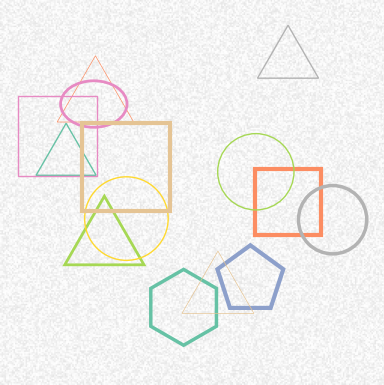[{"shape": "triangle", "thickness": 1, "radius": 0.45, "center": [0.172, 0.59]}, {"shape": "hexagon", "thickness": 2.5, "radius": 0.49, "center": [0.477, 0.202]}, {"shape": "square", "thickness": 3, "radius": 0.43, "center": [0.747, 0.475]}, {"shape": "triangle", "thickness": 0.5, "radius": 0.57, "center": [0.248, 0.74]}, {"shape": "pentagon", "thickness": 3, "radius": 0.45, "center": [0.65, 0.273]}, {"shape": "square", "thickness": 1, "radius": 0.52, "center": [0.149, 0.646]}, {"shape": "oval", "thickness": 2, "radius": 0.43, "center": [0.244, 0.73]}, {"shape": "circle", "thickness": 1, "radius": 0.5, "center": [0.665, 0.554]}, {"shape": "triangle", "thickness": 2, "radius": 0.59, "center": [0.271, 0.372]}, {"shape": "circle", "thickness": 1, "radius": 0.54, "center": [0.328, 0.432]}, {"shape": "triangle", "thickness": 0.5, "radius": 0.54, "center": [0.566, 0.24]}, {"shape": "square", "thickness": 3, "radius": 0.57, "center": [0.328, 0.566]}, {"shape": "circle", "thickness": 2.5, "radius": 0.44, "center": [0.864, 0.429]}, {"shape": "triangle", "thickness": 1, "radius": 0.46, "center": [0.748, 0.843]}]